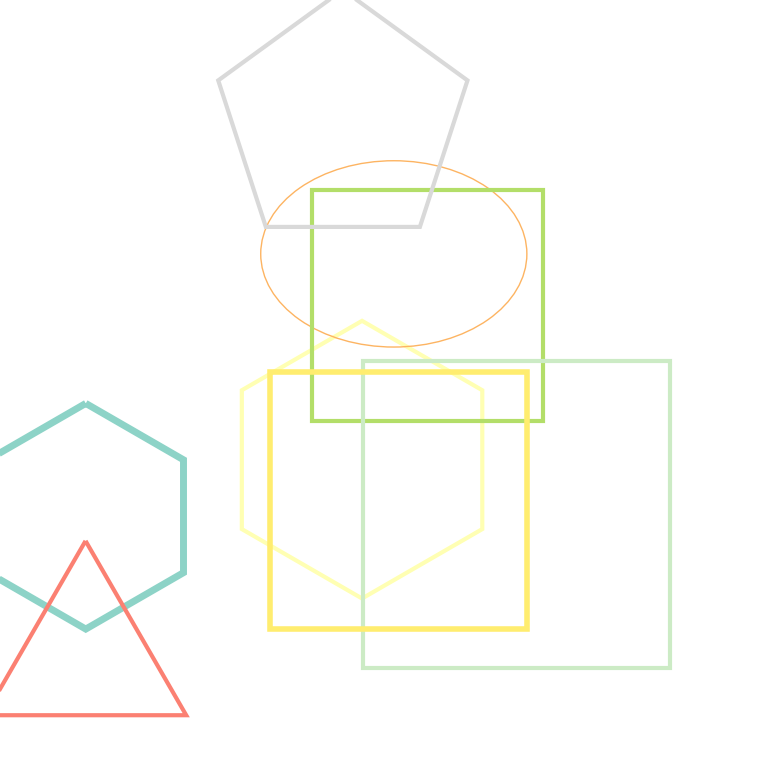[{"shape": "hexagon", "thickness": 2.5, "radius": 0.73, "center": [0.111, 0.33]}, {"shape": "hexagon", "thickness": 1.5, "radius": 0.9, "center": [0.47, 0.403]}, {"shape": "triangle", "thickness": 1.5, "radius": 0.75, "center": [0.111, 0.147]}, {"shape": "oval", "thickness": 0.5, "radius": 0.86, "center": [0.511, 0.67]}, {"shape": "square", "thickness": 1.5, "radius": 0.75, "center": [0.555, 0.603]}, {"shape": "pentagon", "thickness": 1.5, "radius": 0.85, "center": [0.445, 0.843]}, {"shape": "square", "thickness": 1.5, "radius": 1.0, "center": [0.67, 0.332]}, {"shape": "square", "thickness": 2, "radius": 0.83, "center": [0.517, 0.349]}]